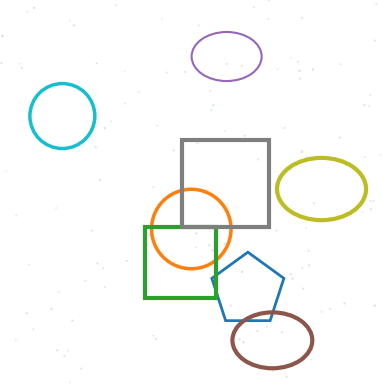[{"shape": "pentagon", "thickness": 2, "radius": 0.49, "center": [0.644, 0.247]}, {"shape": "circle", "thickness": 2.5, "radius": 0.52, "center": [0.497, 0.405]}, {"shape": "square", "thickness": 3, "radius": 0.46, "center": [0.47, 0.317]}, {"shape": "oval", "thickness": 1.5, "radius": 0.45, "center": [0.589, 0.853]}, {"shape": "oval", "thickness": 3, "radius": 0.52, "center": [0.707, 0.116]}, {"shape": "square", "thickness": 3, "radius": 0.56, "center": [0.585, 0.524]}, {"shape": "oval", "thickness": 3, "radius": 0.58, "center": [0.835, 0.509]}, {"shape": "circle", "thickness": 2.5, "radius": 0.42, "center": [0.162, 0.699]}]